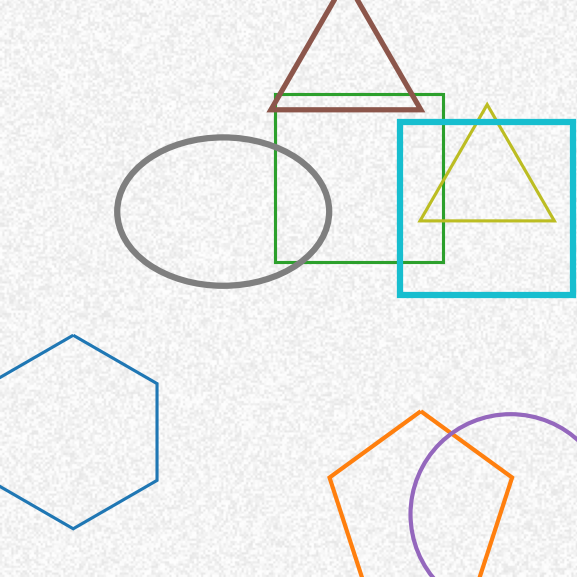[{"shape": "hexagon", "thickness": 1.5, "radius": 0.84, "center": [0.127, 0.251]}, {"shape": "pentagon", "thickness": 2, "radius": 0.83, "center": [0.729, 0.121]}, {"shape": "square", "thickness": 1.5, "radius": 0.73, "center": [0.622, 0.691]}, {"shape": "circle", "thickness": 2, "radius": 0.87, "center": [0.884, 0.109]}, {"shape": "triangle", "thickness": 2.5, "radius": 0.75, "center": [0.599, 0.884]}, {"shape": "oval", "thickness": 3, "radius": 0.92, "center": [0.387, 0.633]}, {"shape": "triangle", "thickness": 1.5, "radius": 0.67, "center": [0.844, 0.684]}, {"shape": "square", "thickness": 3, "radius": 0.75, "center": [0.843, 0.638]}]